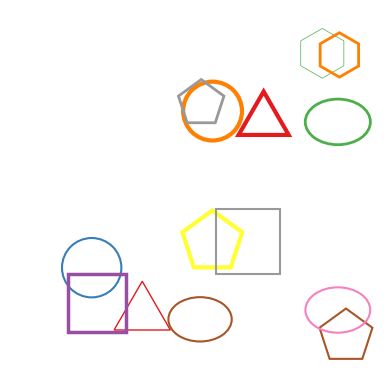[{"shape": "triangle", "thickness": 3, "radius": 0.38, "center": [0.685, 0.687]}, {"shape": "triangle", "thickness": 1, "radius": 0.42, "center": [0.369, 0.185]}, {"shape": "circle", "thickness": 1.5, "radius": 0.39, "center": [0.238, 0.305]}, {"shape": "hexagon", "thickness": 0.5, "radius": 0.32, "center": [0.837, 0.862]}, {"shape": "oval", "thickness": 2, "radius": 0.42, "center": [0.877, 0.683]}, {"shape": "square", "thickness": 2.5, "radius": 0.38, "center": [0.253, 0.213]}, {"shape": "circle", "thickness": 3, "radius": 0.38, "center": [0.552, 0.711]}, {"shape": "hexagon", "thickness": 2, "radius": 0.29, "center": [0.882, 0.857]}, {"shape": "pentagon", "thickness": 3, "radius": 0.41, "center": [0.551, 0.372]}, {"shape": "pentagon", "thickness": 1.5, "radius": 0.36, "center": [0.899, 0.126]}, {"shape": "oval", "thickness": 1.5, "radius": 0.41, "center": [0.52, 0.171]}, {"shape": "oval", "thickness": 1.5, "radius": 0.42, "center": [0.877, 0.195]}, {"shape": "square", "thickness": 1.5, "radius": 0.42, "center": [0.644, 0.372]}, {"shape": "pentagon", "thickness": 2, "radius": 0.31, "center": [0.523, 0.731]}]